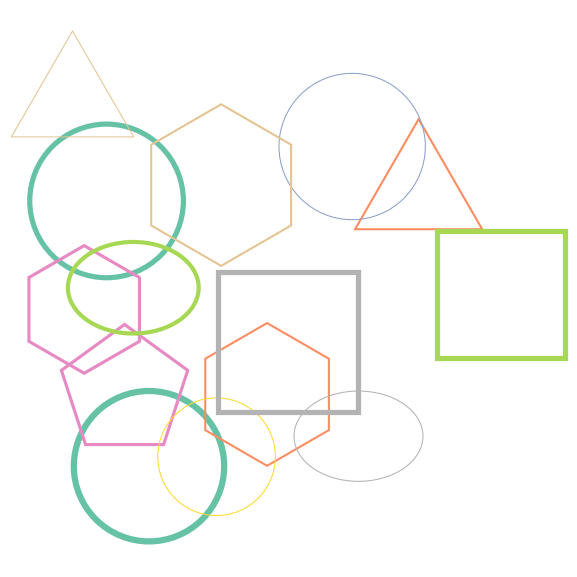[{"shape": "circle", "thickness": 3, "radius": 0.65, "center": [0.258, 0.192]}, {"shape": "circle", "thickness": 2.5, "radius": 0.67, "center": [0.185, 0.651]}, {"shape": "triangle", "thickness": 1, "radius": 0.64, "center": [0.725, 0.666]}, {"shape": "hexagon", "thickness": 1, "radius": 0.62, "center": [0.462, 0.316]}, {"shape": "circle", "thickness": 0.5, "radius": 0.63, "center": [0.61, 0.745]}, {"shape": "hexagon", "thickness": 1.5, "radius": 0.55, "center": [0.146, 0.463]}, {"shape": "pentagon", "thickness": 1.5, "radius": 0.57, "center": [0.216, 0.322]}, {"shape": "oval", "thickness": 2, "radius": 0.57, "center": [0.231, 0.501]}, {"shape": "square", "thickness": 2.5, "radius": 0.55, "center": [0.868, 0.489]}, {"shape": "circle", "thickness": 0.5, "radius": 0.51, "center": [0.375, 0.208]}, {"shape": "triangle", "thickness": 0.5, "radius": 0.61, "center": [0.126, 0.823]}, {"shape": "hexagon", "thickness": 1, "radius": 0.7, "center": [0.383, 0.679]}, {"shape": "oval", "thickness": 0.5, "radius": 0.56, "center": [0.621, 0.244]}, {"shape": "square", "thickness": 2.5, "radius": 0.61, "center": [0.499, 0.407]}]